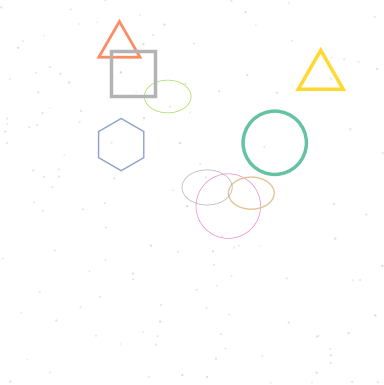[{"shape": "circle", "thickness": 2.5, "radius": 0.41, "center": [0.714, 0.629]}, {"shape": "triangle", "thickness": 2, "radius": 0.31, "center": [0.31, 0.882]}, {"shape": "hexagon", "thickness": 1, "radius": 0.34, "center": [0.315, 0.624]}, {"shape": "circle", "thickness": 0.5, "radius": 0.42, "center": [0.593, 0.465]}, {"shape": "oval", "thickness": 0.5, "radius": 0.3, "center": [0.436, 0.749]}, {"shape": "triangle", "thickness": 2.5, "radius": 0.34, "center": [0.833, 0.802]}, {"shape": "oval", "thickness": 1, "radius": 0.3, "center": [0.653, 0.498]}, {"shape": "square", "thickness": 2.5, "radius": 0.29, "center": [0.346, 0.809]}, {"shape": "oval", "thickness": 0.5, "radius": 0.33, "center": [0.538, 0.513]}]